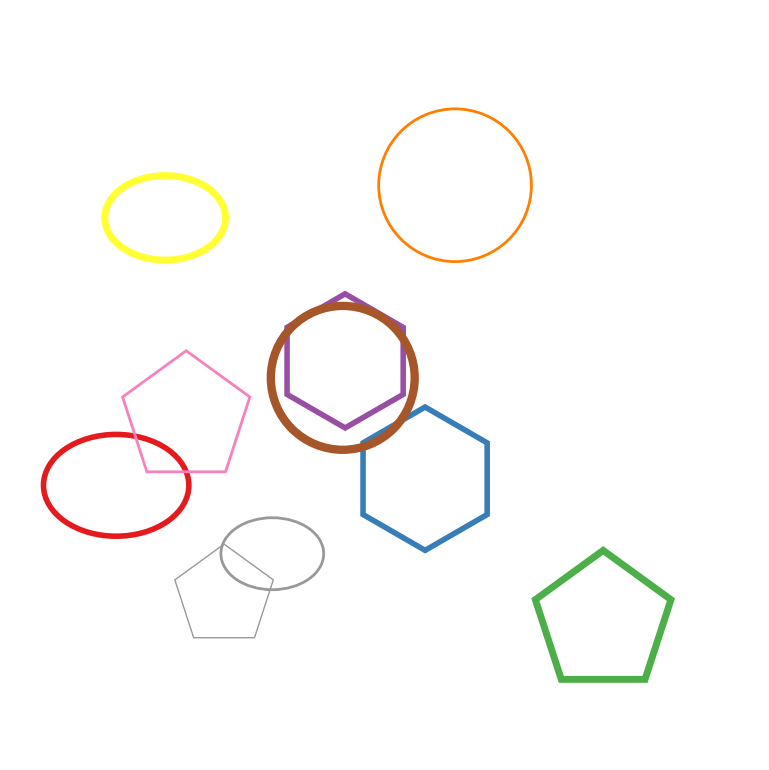[{"shape": "oval", "thickness": 2, "radius": 0.47, "center": [0.151, 0.37]}, {"shape": "hexagon", "thickness": 2, "radius": 0.47, "center": [0.552, 0.378]}, {"shape": "pentagon", "thickness": 2.5, "radius": 0.46, "center": [0.783, 0.193]}, {"shape": "hexagon", "thickness": 2, "radius": 0.44, "center": [0.448, 0.531]}, {"shape": "circle", "thickness": 1, "radius": 0.5, "center": [0.591, 0.759]}, {"shape": "oval", "thickness": 2.5, "radius": 0.39, "center": [0.214, 0.717]}, {"shape": "circle", "thickness": 3, "radius": 0.47, "center": [0.445, 0.509]}, {"shape": "pentagon", "thickness": 1, "radius": 0.43, "center": [0.242, 0.458]}, {"shape": "pentagon", "thickness": 0.5, "radius": 0.34, "center": [0.291, 0.226]}, {"shape": "oval", "thickness": 1, "radius": 0.33, "center": [0.354, 0.281]}]